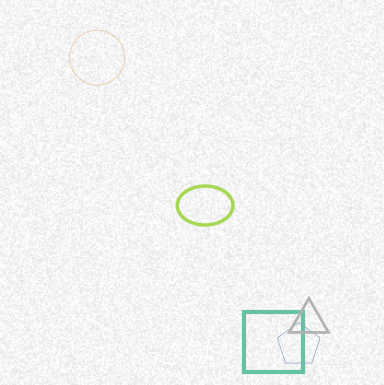[{"shape": "square", "thickness": 3, "radius": 0.39, "center": [0.71, 0.112]}, {"shape": "pentagon", "thickness": 0.5, "radius": 0.29, "center": [0.776, 0.104]}, {"shape": "oval", "thickness": 2.5, "radius": 0.36, "center": [0.533, 0.466]}, {"shape": "circle", "thickness": 0.5, "radius": 0.36, "center": [0.252, 0.85]}, {"shape": "triangle", "thickness": 2, "radius": 0.29, "center": [0.802, 0.166]}]